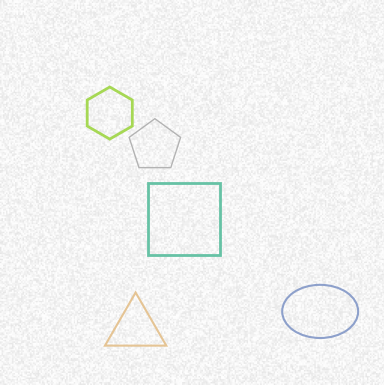[{"shape": "square", "thickness": 2, "radius": 0.46, "center": [0.478, 0.431]}, {"shape": "oval", "thickness": 1.5, "radius": 0.49, "center": [0.832, 0.191]}, {"shape": "hexagon", "thickness": 2, "radius": 0.34, "center": [0.285, 0.706]}, {"shape": "triangle", "thickness": 1.5, "radius": 0.46, "center": [0.352, 0.148]}, {"shape": "pentagon", "thickness": 1, "radius": 0.35, "center": [0.402, 0.621]}]